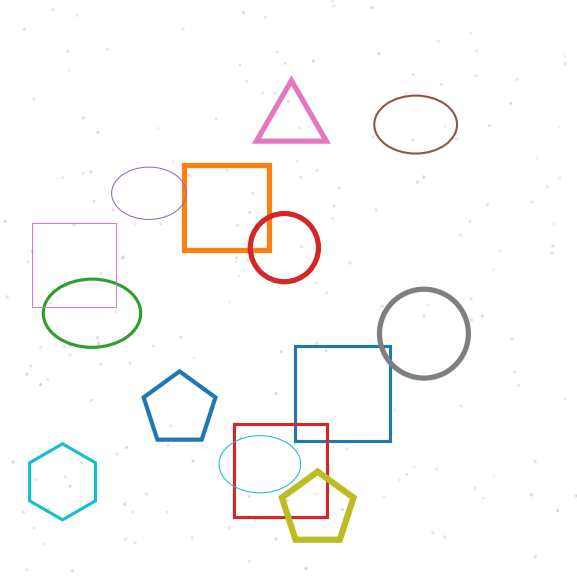[{"shape": "square", "thickness": 1.5, "radius": 0.41, "center": [0.593, 0.318]}, {"shape": "pentagon", "thickness": 2, "radius": 0.33, "center": [0.311, 0.291]}, {"shape": "square", "thickness": 2.5, "radius": 0.37, "center": [0.393, 0.64]}, {"shape": "oval", "thickness": 1.5, "radius": 0.42, "center": [0.159, 0.457]}, {"shape": "circle", "thickness": 2.5, "radius": 0.3, "center": [0.492, 0.57]}, {"shape": "square", "thickness": 1.5, "radius": 0.4, "center": [0.485, 0.184]}, {"shape": "oval", "thickness": 0.5, "radius": 0.32, "center": [0.258, 0.664]}, {"shape": "oval", "thickness": 1, "radius": 0.36, "center": [0.72, 0.783]}, {"shape": "triangle", "thickness": 2.5, "radius": 0.35, "center": [0.505, 0.79]}, {"shape": "square", "thickness": 0.5, "radius": 0.37, "center": [0.128, 0.54]}, {"shape": "circle", "thickness": 2.5, "radius": 0.38, "center": [0.734, 0.421]}, {"shape": "pentagon", "thickness": 3, "radius": 0.33, "center": [0.55, 0.117]}, {"shape": "oval", "thickness": 0.5, "radius": 0.35, "center": [0.45, 0.195]}, {"shape": "hexagon", "thickness": 1.5, "radius": 0.33, "center": [0.108, 0.165]}]